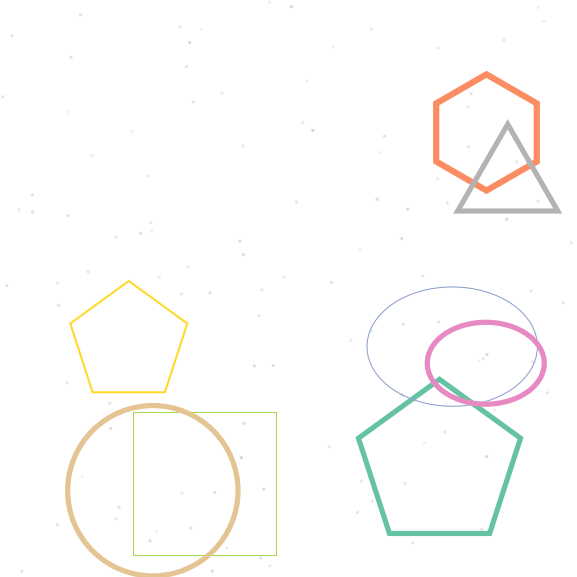[{"shape": "pentagon", "thickness": 2.5, "radius": 0.74, "center": [0.761, 0.195]}, {"shape": "hexagon", "thickness": 3, "radius": 0.5, "center": [0.842, 0.77]}, {"shape": "oval", "thickness": 0.5, "radius": 0.74, "center": [0.783, 0.399]}, {"shape": "oval", "thickness": 2.5, "radius": 0.51, "center": [0.841, 0.37]}, {"shape": "square", "thickness": 0.5, "radius": 0.62, "center": [0.354, 0.162]}, {"shape": "pentagon", "thickness": 1, "radius": 0.53, "center": [0.223, 0.406]}, {"shape": "circle", "thickness": 2.5, "radius": 0.74, "center": [0.265, 0.149]}, {"shape": "triangle", "thickness": 2.5, "radius": 0.5, "center": [0.879, 0.684]}]